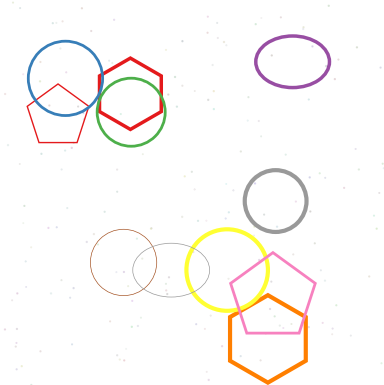[{"shape": "hexagon", "thickness": 2.5, "radius": 0.46, "center": [0.339, 0.756]}, {"shape": "pentagon", "thickness": 1, "radius": 0.42, "center": [0.151, 0.698]}, {"shape": "circle", "thickness": 2, "radius": 0.48, "center": [0.17, 0.796]}, {"shape": "circle", "thickness": 2, "radius": 0.44, "center": [0.341, 0.709]}, {"shape": "oval", "thickness": 2.5, "radius": 0.48, "center": [0.76, 0.84]}, {"shape": "hexagon", "thickness": 3, "radius": 0.57, "center": [0.696, 0.12]}, {"shape": "circle", "thickness": 3, "radius": 0.53, "center": [0.59, 0.299]}, {"shape": "circle", "thickness": 0.5, "radius": 0.43, "center": [0.321, 0.318]}, {"shape": "pentagon", "thickness": 2, "radius": 0.58, "center": [0.709, 0.228]}, {"shape": "circle", "thickness": 3, "radius": 0.4, "center": [0.716, 0.478]}, {"shape": "oval", "thickness": 0.5, "radius": 0.5, "center": [0.445, 0.298]}]